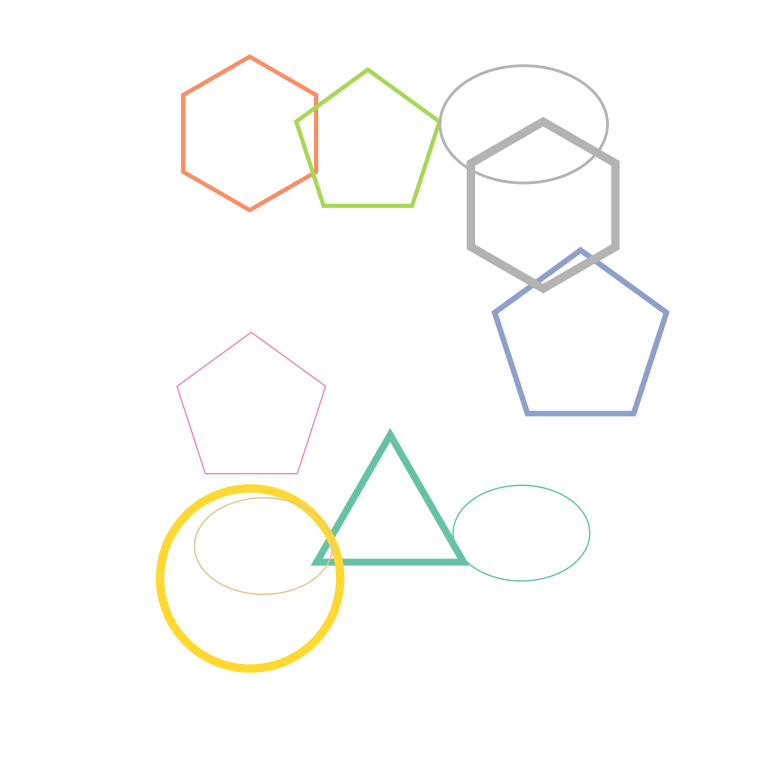[{"shape": "triangle", "thickness": 2.5, "radius": 0.55, "center": [0.507, 0.325]}, {"shape": "oval", "thickness": 0.5, "radius": 0.44, "center": [0.677, 0.308]}, {"shape": "hexagon", "thickness": 1.5, "radius": 0.5, "center": [0.324, 0.827]}, {"shape": "pentagon", "thickness": 2, "radius": 0.59, "center": [0.754, 0.558]}, {"shape": "pentagon", "thickness": 0.5, "radius": 0.51, "center": [0.326, 0.467]}, {"shape": "pentagon", "thickness": 1.5, "radius": 0.49, "center": [0.478, 0.812]}, {"shape": "circle", "thickness": 3, "radius": 0.58, "center": [0.325, 0.249]}, {"shape": "oval", "thickness": 0.5, "radius": 0.45, "center": [0.342, 0.291]}, {"shape": "hexagon", "thickness": 3, "radius": 0.54, "center": [0.705, 0.734]}, {"shape": "oval", "thickness": 1, "radius": 0.54, "center": [0.68, 0.839]}]